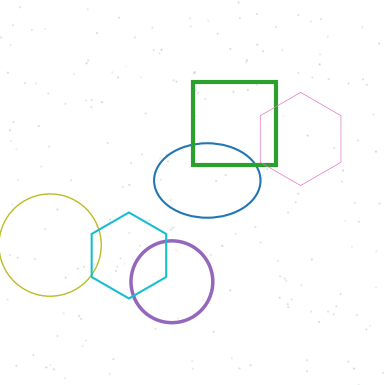[{"shape": "oval", "thickness": 1.5, "radius": 0.69, "center": [0.538, 0.531]}, {"shape": "square", "thickness": 3, "radius": 0.54, "center": [0.608, 0.68]}, {"shape": "circle", "thickness": 2.5, "radius": 0.53, "center": [0.446, 0.268]}, {"shape": "hexagon", "thickness": 0.5, "radius": 0.6, "center": [0.781, 0.639]}, {"shape": "circle", "thickness": 1, "radius": 0.66, "center": [0.13, 0.363]}, {"shape": "hexagon", "thickness": 1.5, "radius": 0.56, "center": [0.335, 0.336]}]